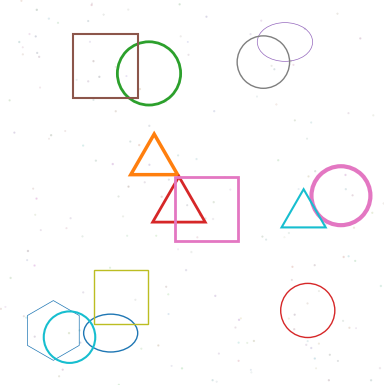[{"shape": "hexagon", "thickness": 0.5, "radius": 0.39, "center": [0.139, 0.142]}, {"shape": "oval", "thickness": 1, "radius": 0.35, "center": [0.287, 0.135]}, {"shape": "triangle", "thickness": 2.5, "radius": 0.35, "center": [0.4, 0.581]}, {"shape": "circle", "thickness": 2, "radius": 0.41, "center": [0.387, 0.809]}, {"shape": "triangle", "thickness": 2, "radius": 0.39, "center": [0.465, 0.462]}, {"shape": "circle", "thickness": 1, "radius": 0.35, "center": [0.799, 0.194]}, {"shape": "oval", "thickness": 0.5, "radius": 0.36, "center": [0.74, 0.891]}, {"shape": "square", "thickness": 1.5, "radius": 0.42, "center": [0.273, 0.829]}, {"shape": "circle", "thickness": 3, "radius": 0.38, "center": [0.886, 0.492]}, {"shape": "square", "thickness": 2, "radius": 0.41, "center": [0.536, 0.456]}, {"shape": "circle", "thickness": 1, "radius": 0.34, "center": [0.684, 0.839]}, {"shape": "square", "thickness": 1, "radius": 0.35, "center": [0.314, 0.228]}, {"shape": "circle", "thickness": 1.5, "radius": 0.33, "center": [0.181, 0.124]}, {"shape": "triangle", "thickness": 1.5, "radius": 0.33, "center": [0.789, 0.442]}]